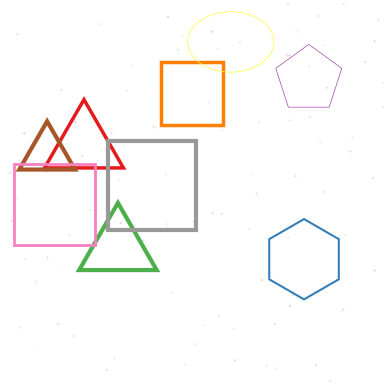[{"shape": "triangle", "thickness": 2.5, "radius": 0.59, "center": [0.218, 0.623]}, {"shape": "hexagon", "thickness": 1.5, "radius": 0.52, "center": [0.79, 0.327]}, {"shape": "triangle", "thickness": 3, "radius": 0.58, "center": [0.306, 0.357]}, {"shape": "pentagon", "thickness": 0.5, "radius": 0.45, "center": [0.802, 0.795]}, {"shape": "square", "thickness": 2.5, "radius": 0.41, "center": [0.499, 0.758]}, {"shape": "oval", "thickness": 0.5, "radius": 0.56, "center": [0.599, 0.891]}, {"shape": "triangle", "thickness": 3, "radius": 0.42, "center": [0.122, 0.601]}, {"shape": "square", "thickness": 2, "radius": 0.53, "center": [0.141, 0.469]}, {"shape": "square", "thickness": 3, "radius": 0.57, "center": [0.395, 0.518]}]